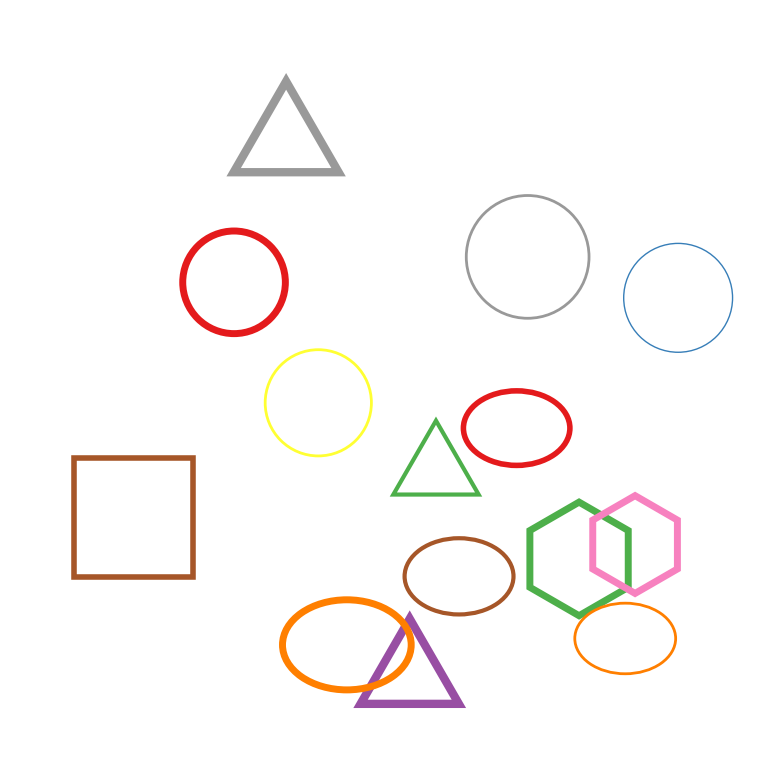[{"shape": "circle", "thickness": 2.5, "radius": 0.33, "center": [0.304, 0.633]}, {"shape": "oval", "thickness": 2, "radius": 0.35, "center": [0.671, 0.444]}, {"shape": "circle", "thickness": 0.5, "radius": 0.35, "center": [0.881, 0.613]}, {"shape": "hexagon", "thickness": 2.5, "radius": 0.37, "center": [0.752, 0.274]}, {"shape": "triangle", "thickness": 1.5, "radius": 0.32, "center": [0.566, 0.39]}, {"shape": "triangle", "thickness": 3, "radius": 0.37, "center": [0.532, 0.123]}, {"shape": "oval", "thickness": 1, "radius": 0.33, "center": [0.812, 0.171]}, {"shape": "oval", "thickness": 2.5, "radius": 0.42, "center": [0.45, 0.163]}, {"shape": "circle", "thickness": 1, "radius": 0.34, "center": [0.413, 0.477]}, {"shape": "square", "thickness": 2, "radius": 0.39, "center": [0.173, 0.328]}, {"shape": "oval", "thickness": 1.5, "radius": 0.35, "center": [0.596, 0.252]}, {"shape": "hexagon", "thickness": 2.5, "radius": 0.32, "center": [0.825, 0.293]}, {"shape": "triangle", "thickness": 3, "radius": 0.39, "center": [0.372, 0.816]}, {"shape": "circle", "thickness": 1, "radius": 0.4, "center": [0.685, 0.666]}]